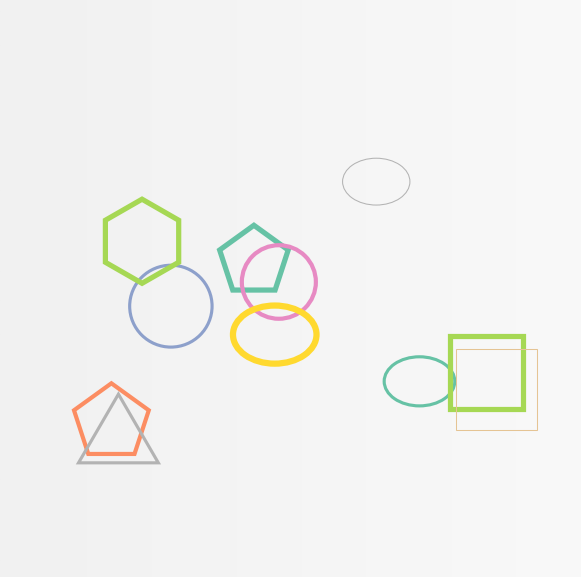[{"shape": "oval", "thickness": 1.5, "radius": 0.3, "center": [0.722, 0.339]}, {"shape": "pentagon", "thickness": 2.5, "radius": 0.31, "center": [0.437, 0.547]}, {"shape": "pentagon", "thickness": 2, "radius": 0.34, "center": [0.192, 0.268]}, {"shape": "circle", "thickness": 1.5, "radius": 0.35, "center": [0.294, 0.469]}, {"shape": "circle", "thickness": 2, "radius": 0.32, "center": [0.48, 0.511]}, {"shape": "hexagon", "thickness": 2.5, "radius": 0.36, "center": [0.244, 0.581]}, {"shape": "square", "thickness": 2.5, "radius": 0.31, "center": [0.837, 0.354]}, {"shape": "oval", "thickness": 3, "radius": 0.36, "center": [0.473, 0.42]}, {"shape": "square", "thickness": 0.5, "radius": 0.35, "center": [0.855, 0.325]}, {"shape": "oval", "thickness": 0.5, "radius": 0.29, "center": [0.647, 0.685]}, {"shape": "triangle", "thickness": 1.5, "radius": 0.4, "center": [0.204, 0.237]}]